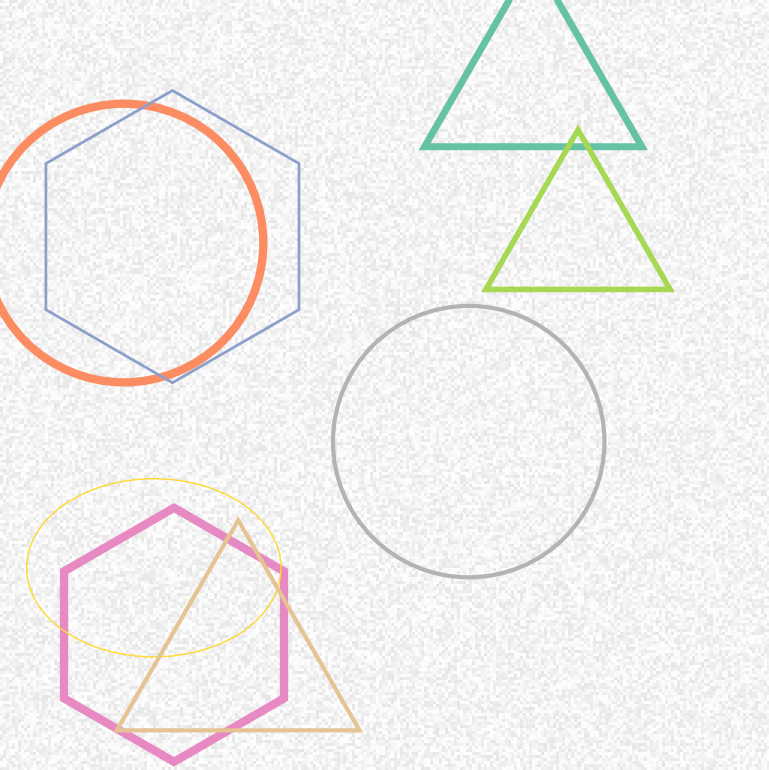[{"shape": "triangle", "thickness": 2.5, "radius": 0.81, "center": [0.693, 0.891]}, {"shape": "circle", "thickness": 3, "radius": 0.9, "center": [0.161, 0.684]}, {"shape": "hexagon", "thickness": 1, "radius": 0.95, "center": [0.224, 0.693]}, {"shape": "hexagon", "thickness": 3, "radius": 0.82, "center": [0.226, 0.176]}, {"shape": "triangle", "thickness": 2, "radius": 0.69, "center": [0.751, 0.693]}, {"shape": "oval", "thickness": 0.5, "radius": 0.83, "center": [0.2, 0.263]}, {"shape": "triangle", "thickness": 1.5, "radius": 0.91, "center": [0.309, 0.142]}, {"shape": "circle", "thickness": 1.5, "radius": 0.88, "center": [0.609, 0.426]}]